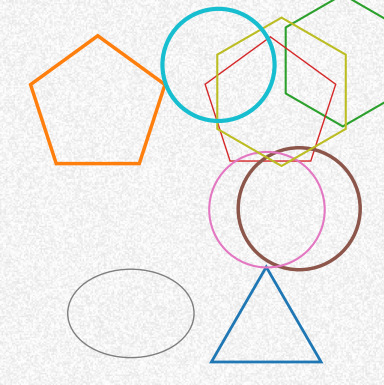[{"shape": "triangle", "thickness": 2, "radius": 0.82, "center": [0.692, 0.142]}, {"shape": "pentagon", "thickness": 2.5, "radius": 0.92, "center": [0.254, 0.724]}, {"shape": "hexagon", "thickness": 1.5, "radius": 0.86, "center": [0.89, 0.843]}, {"shape": "pentagon", "thickness": 1, "radius": 0.89, "center": [0.702, 0.726]}, {"shape": "circle", "thickness": 2.5, "radius": 0.79, "center": [0.777, 0.458]}, {"shape": "circle", "thickness": 1.5, "radius": 0.75, "center": [0.693, 0.455]}, {"shape": "oval", "thickness": 1, "radius": 0.82, "center": [0.34, 0.186]}, {"shape": "hexagon", "thickness": 1.5, "radius": 0.96, "center": [0.731, 0.762]}, {"shape": "circle", "thickness": 3, "radius": 0.73, "center": [0.568, 0.831]}]